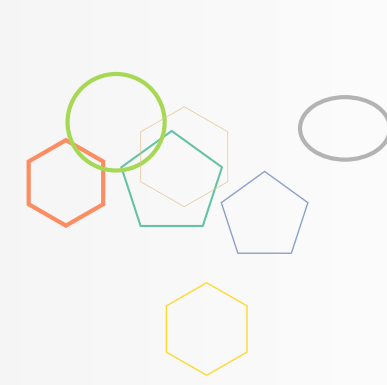[{"shape": "pentagon", "thickness": 1.5, "radius": 0.68, "center": [0.443, 0.523]}, {"shape": "hexagon", "thickness": 3, "radius": 0.56, "center": [0.17, 0.525]}, {"shape": "pentagon", "thickness": 1, "radius": 0.59, "center": [0.683, 0.437]}, {"shape": "circle", "thickness": 3, "radius": 0.63, "center": [0.3, 0.683]}, {"shape": "hexagon", "thickness": 1, "radius": 0.6, "center": [0.533, 0.145]}, {"shape": "hexagon", "thickness": 0.5, "radius": 0.65, "center": [0.475, 0.593]}, {"shape": "oval", "thickness": 3, "radius": 0.58, "center": [0.89, 0.666]}]